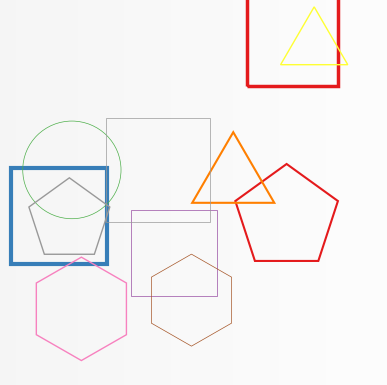[{"shape": "square", "thickness": 2.5, "radius": 0.59, "center": [0.755, 0.895]}, {"shape": "pentagon", "thickness": 1.5, "radius": 0.7, "center": [0.74, 0.435]}, {"shape": "square", "thickness": 3, "radius": 0.62, "center": [0.153, 0.44]}, {"shape": "circle", "thickness": 0.5, "radius": 0.63, "center": [0.185, 0.559]}, {"shape": "square", "thickness": 0.5, "radius": 0.56, "center": [0.449, 0.343]}, {"shape": "triangle", "thickness": 1.5, "radius": 0.61, "center": [0.602, 0.534]}, {"shape": "triangle", "thickness": 1, "radius": 0.5, "center": [0.811, 0.882]}, {"shape": "hexagon", "thickness": 0.5, "radius": 0.6, "center": [0.494, 0.22]}, {"shape": "hexagon", "thickness": 1, "radius": 0.67, "center": [0.21, 0.198]}, {"shape": "pentagon", "thickness": 1, "radius": 0.55, "center": [0.179, 0.428]}, {"shape": "square", "thickness": 0.5, "radius": 0.67, "center": [0.408, 0.558]}]